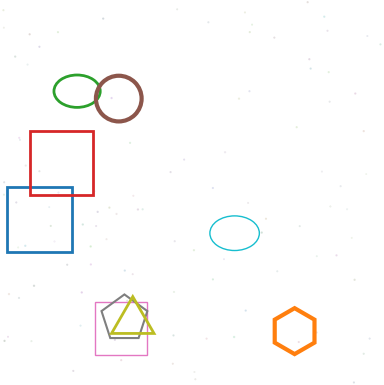[{"shape": "square", "thickness": 2, "radius": 0.43, "center": [0.102, 0.43]}, {"shape": "hexagon", "thickness": 3, "radius": 0.3, "center": [0.765, 0.14]}, {"shape": "oval", "thickness": 2, "radius": 0.3, "center": [0.2, 0.763]}, {"shape": "square", "thickness": 2, "radius": 0.41, "center": [0.159, 0.577]}, {"shape": "circle", "thickness": 3, "radius": 0.3, "center": [0.308, 0.744]}, {"shape": "square", "thickness": 1, "radius": 0.34, "center": [0.314, 0.147]}, {"shape": "pentagon", "thickness": 1.5, "radius": 0.31, "center": [0.323, 0.173]}, {"shape": "triangle", "thickness": 2, "radius": 0.32, "center": [0.345, 0.166]}, {"shape": "oval", "thickness": 1, "radius": 0.32, "center": [0.609, 0.394]}]